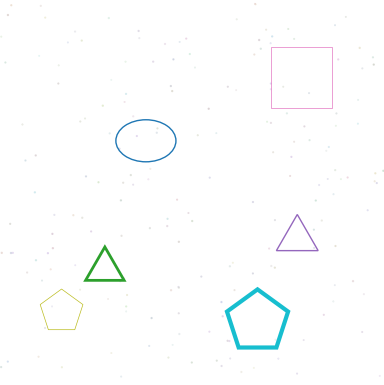[{"shape": "oval", "thickness": 1, "radius": 0.39, "center": [0.379, 0.634]}, {"shape": "triangle", "thickness": 2, "radius": 0.29, "center": [0.272, 0.301]}, {"shape": "triangle", "thickness": 1, "radius": 0.31, "center": [0.772, 0.38]}, {"shape": "square", "thickness": 0.5, "radius": 0.4, "center": [0.783, 0.8]}, {"shape": "pentagon", "thickness": 0.5, "radius": 0.29, "center": [0.16, 0.191]}, {"shape": "pentagon", "thickness": 3, "radius": 0.42, "center": [0.669, 0.165]}]